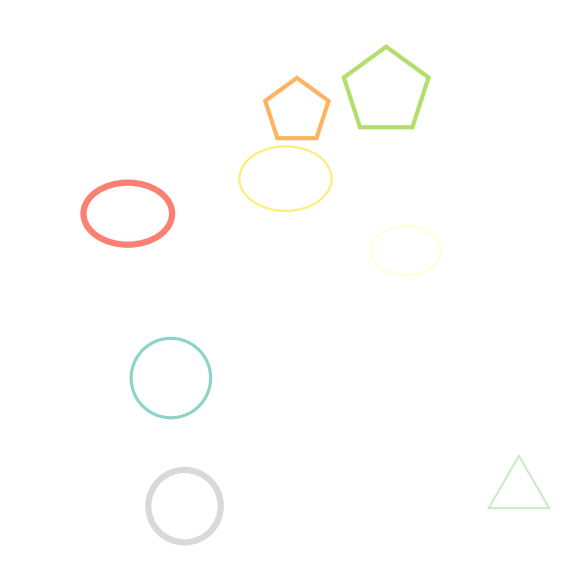[{"shape": "circle", "thickness": 1.5, "radius": 0.34, "center": [0.296, 0.344]}, {"shape": "oval", "thickness": 0.5, "radius": 0.3, "center": [0.703, 0.565]}, {"shape": "oval", "thickness": 3, "radius": 0.38, "center": [0.221, 0.629]}, {"shape": "pentagon", "thickness": 2, "radius": 0.29, "center": [0.514, 0.807]}, {"shape": "pentagon", "thickness": 2, "radius": 0.39, "center": [0.669, 0.841]}, {"shape": "circle", "thickness": 3, "radius": 0.31, "center": [0.32, 0.123]}, {"shape": "triangle", "thickness": 1, "radius": 0.3, "center": [0.899, 0.149]}, {"shape": "oval", "thickness": 1, "radius": 0.4, "center": [0.494, 0.69]}]